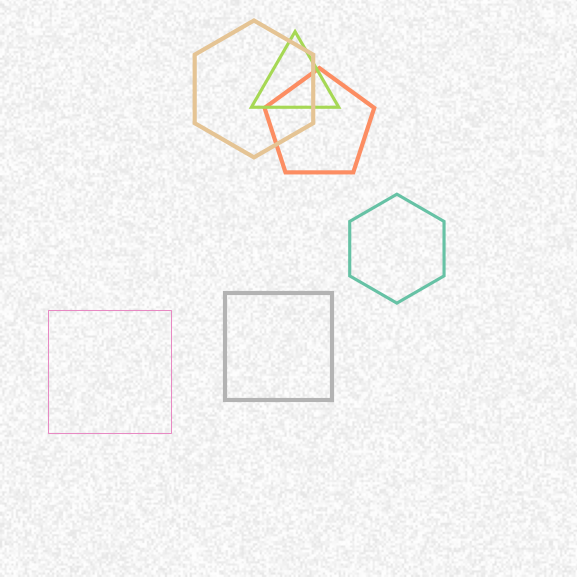[{"shape": "hexagon", "thickness": 1.5, "radius": 0.47, "center": [0.687, 0.569]}, {"shape": "pentagon", "thickness": 2, "radius": 0.5, "center": [0.553, 0.781]}, {"shape": "square", "thickness": 0.5, "radius": 0.53, "center": [0.19, 0.355]}, {"shape": "triangle", "thickness": 1.5, "radius": 0.44, "center": [0.511, 0.857]}, {"shape": "hexagon", "thickness": 2, "radius": 0.59, "center": [0.44, 0.845]}, {"shape": "square", "thickness": 2, "radius": 0.47, "center": [0.482, 0.399]}]